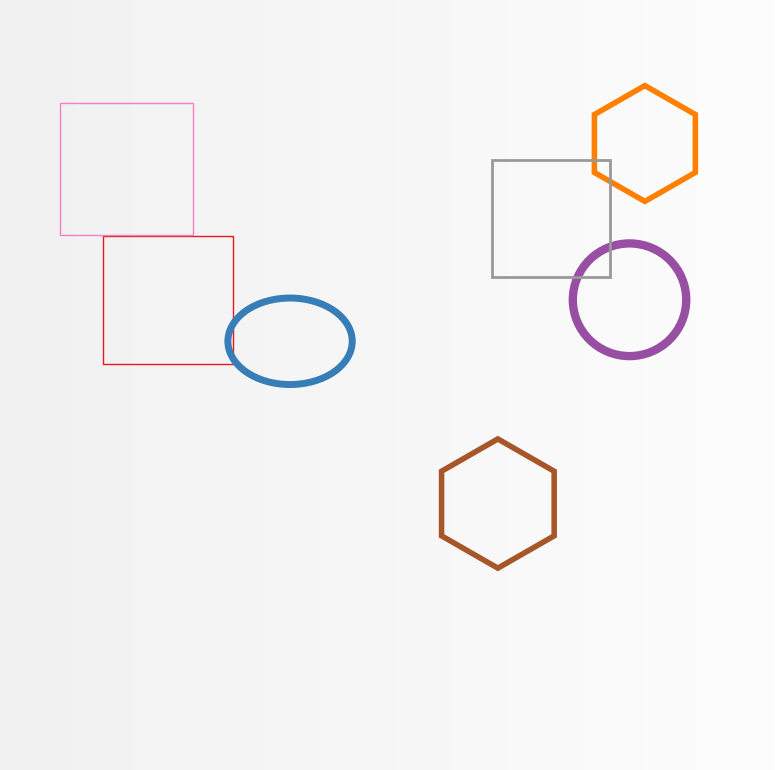[{"shape": "square", "thickness": 0.5, "radius": 0.42, "center": [0.217, 0.61]}, {"shape": "oval", "thickness": 2.5, "radius": 0.4, "center": [0.374, 0.557]}, {"shape": "circle", "thickness": 3, "radius": 0.37, "center": [0.812, 0.611]}, {"shape": "hexagon", "thickness": 2, "radius": 0.38, "center": [0.832, 0.814]}, {"shape": "hexagon", "thickness": 2, "radius": 0.42, "center": [0.642, 0.346]}, {"shape": "square", "thickness": 0.5, "radius": 0.43, "center": [0.163, 0.781]}, {"shape": "square", "thickness": 1, "radius": 0.38, "center": [0.711, 0.716]}]